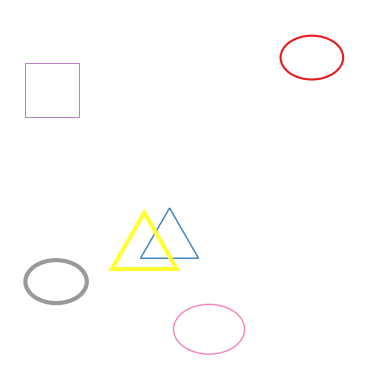[{"shape": "oval", "thickness": 1.5, "radius": 0.41, "center": [0.81, 0.85]}, {"shape": "triangle", "thickness": 1, "radius": 0.44, "center": [0.44, 0.373]}, {"shape": "square", "thickness": 0.5, "radius": 0.35, "center": [0.134, 0.766]}, {"shape": "triangle", "thickness": 3, "radius": 0.49, "center": [0.375, 0.35]}, {"shape": "oval", "thickness": 1, "radius": 0.46, "center": [0.543, 0.145]}, {"shape": "oval", "thickness": 3, "radius": 0.4, "center": [0.146, 0.269]}]